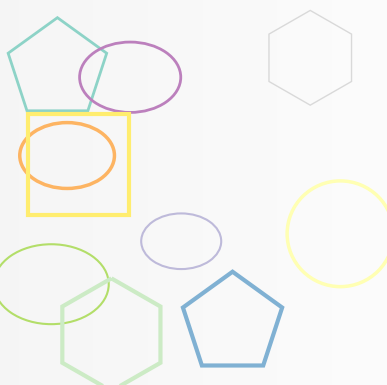[{"shape": "pentagon", "thickness": 2, "radius": 0.67, "center": [0.148, 0.82]}, {"shape": "circle", "thickness": 2.5, "radius": 0.69, "center": [0.878, 0.393]}, {"shape": "oval", "thickness": 1.5, "radius": 0.52, "center": [0.468, 0.373]}, {"shape": "pentagon", "thickness": 3, "radius": 0.67, "center": [0.6, 0.16]}, {"shape": "oval", "thickness": 2.5, "radius": 0.61, "center": [0.173, 0.596]}, {"shape": "oval", "thickness": 1.5, "radius": 0.74, "center": [0.132, 0.262]}, {"shape": "hexagon", "thickness": 1, "radius": 0.62, "center": [0.801, 0.85]}, {"shape": "oval", "thickness": 2, "radius": 0.65, "center": [0.336, 0.799]}, {"shape": "hexagon", "thickness": 3, "radius": 0.73, "center": [0.287, 0.131]}, {"shape": "square", "thickness": 3, "radius": 0.65, "center": [0.203, 0.573]}]